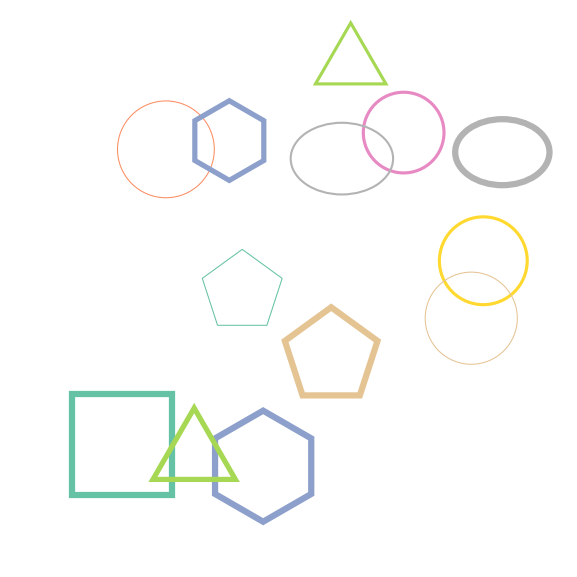[{"shape": "square", "thickness": 3, "radius": 0.43, "center": [0.211, 0.23]}, {"shape": "pentagon", "thickness": 0.5, "radius": 0.36, "center": [0.419, 0.495]}, {"shape": "circle", "thickness": 0.5, "radius": 0.42, "center": [0.287, 0.741]}, {"shape": "hexagon", "thickness": 3, "radius": 0.48, "center": [0.456, 0.192]}, {"shape": "hexagon", "thickness": 2.5, "radius": 0.34, "center": [0.397, 0.756]}, {"shape": "circle", "thickness": 1.5, "radius": 0.35, "center": [0.699, 0.77]}, {"shape": "triangle", "thickness": 2.5, "radius": 0.41, "center": [0.336, 0.21]}, {"shape": "triangle", "thickness": 1.5, "radius": 0.35, "center": [0.607, 0.889]}, {"shape": "circle", "thickness": 1.5, "radius": 0.38, "center": [0.837, 0.548]}, {"shape": "circle", "thickness": 0.5, "radius": 0.4, "center": [0.816, 0.448]}, {"shape": "pentagon", "thickness": 3, "radius": 0.42, "center": [0.573, 0.383]}, {"shape": "oval", "thickness": 1, "radius": 0.44, "center": [0.592, 0.724]}, {"shape": "oval", "thickness": 3, "radius": 0.41, "center": [0.87, 0.736]}]